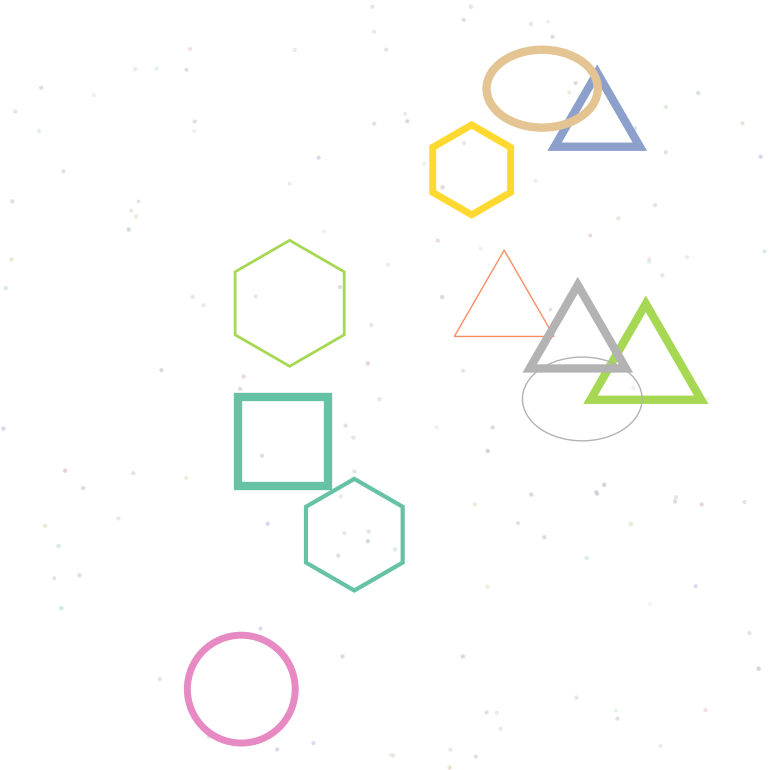[{"shape": "hexagon", "thickness": 1.5, "radius": 0.36, "center": [0.46, 0.306]}, {"shape": "square", "thickness": 3, "radius": 0.29, "center": [0.367, 0.426]}, {"shape": "triangle", "thickness": 0.5, "radius": 0.37, "center": [0.655, 0.6]}, {"shape": "triangle", "thickness": 3, "radius": 0.32, "center": [0.776, 0.841]}, {"shape": "circle", "thickness": 2.5, "radius": 0.35, "center": [0.313, 0.105]}, {"shape": "hexagon", "thickness": 1, "radius": 0.41, "center": [0.376, 0.606]}, {"shape": "triangle", "thickness": 3, "radius": 0.42, "center": [0.839, 0.522]}, {"shape": "hexagon", "thickness": 2.5, "radius": 0.29, "center": [0.613, 0.779]}, {"shape": "oval", "thickness": 3, "radius": 0.36, "center": [0.704, 0.885]}, {"shape": "triangle", "thickness": 3, "radius": 0.36, "center": [0.75, 0.558]}, {"shape": "oval", "thickness": 0.5, "radius": 0.39, "center": [0.756, 0.482]}]